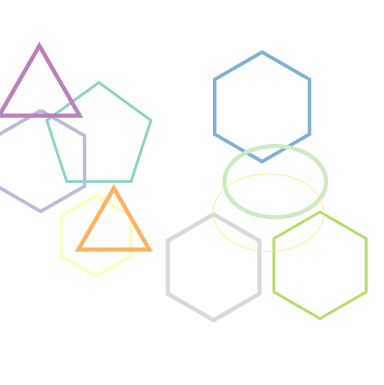[{"shape": "pentagon", "thickness": 2, "radius": 0.71, "center": [0.257, 0.644]}, {"shape": "hexagon", "thickness": 2, "radius": 0.52, "center": [0.249, 0.387]}, {"shape": "hexagon", "thickness": 2.5, "radius": 0.66, "center": [0.106, 0.582]}, {"shape": "hexagon", "thickness": 2.5, "radius": 0.71, "center": [0.681, 0.722]}, {"shape": "triangle", "thickness": 3, "radius": 0.53, "center": [0.296, 0.405]}, {"shape": "hexagon", "thickness": 2, "radius": 0.69, "center": [0.831, 0.311]}, {"shape": "hexagon", "thickness": 3, "radius": 0.69, "center": [0.555, 0.306]}, {"shape": "triangle", "thickness": 3, "radius": 0.6, "center": [0.102, 0.76]}, {"shape": "oval", "thickness": 3, "radius": 0.66, "center": [0.715, 0.528]}, {"shape": "oval", "thickness": 0.5, "radius": 0.72, "center": [0.697, 0.448]}]